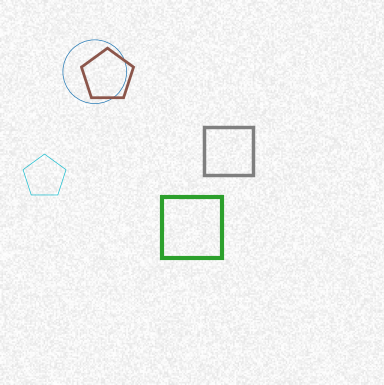[{"shape": "circle", "thickness": 0.5, "radius": 0.41, "center": [0.246, 0.814]}, {"shape": "square", "thickness": 3, "radius": 0.39, "center": [0.498, 0.41]}, {"shape": "pentagon", "thickness": 2, "radius": 0.36, "center": [0.279, 0.804]}, {"shape": "square", "thickness": 2.5, "radius": 0.32, "center": [0.594, 0.608]}, {"shape": "pentagon", "thickness": 0.5, "radius": 0.29, "center": [0.116, 0.541]}]